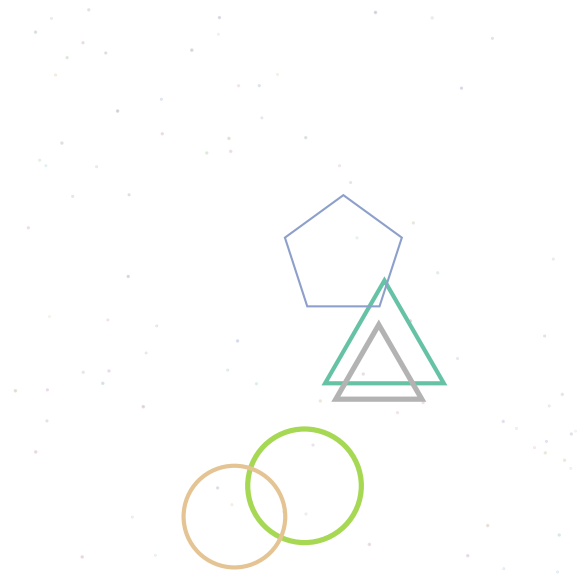[{"shape": "triangle", "thickness": 2, "radius": 0.59, "center": [0.666, 0.395]}, {"shape": "pentagon", "thickness": 1, "radius": 0.53, "center": [0.595, 0.555]}, {"shape": "circle", "thickness": 2.5, "radius": 0.49, "center": [0.527, 0.158]}, {"shape": "circle", "thickness": 2, "radius": 0.44, "center": [0.406, 0.105]}, {"shape": "triangle", "thickness": 2.5, "radius": 0.43, "center": [0.656, 0.351]}]